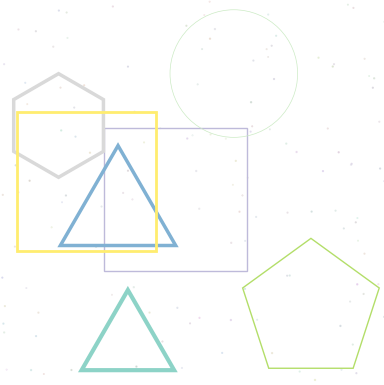[{"shape": "triangle", "thickness": 3, "radius": 0.69, "center": [0.332, 0.108]}, {"shape": "square", "thickness": 1, "radius": 0.93, "center": [0.456, 0.483]}, {"shape": "triangle", "thickness": 2.5, "radius": 0.86, "center": [0.307, 0.449]}, {"shape": "pentagon", "thickness": 1, "radius": 0.93, "center": [0.808, 0.194]}, {"shape": "hexagon", "thickness": 2.5, "radius": 0.67, "center": [0.152, 0.674]}, {"shape": "circle", "thickness": 0.5, "radius": 0.83, "center": [0.607, 0.809]}, {"shape": "square", "thickness": 2, "radius": 0.9, "center": [0.225, 0.528]}]